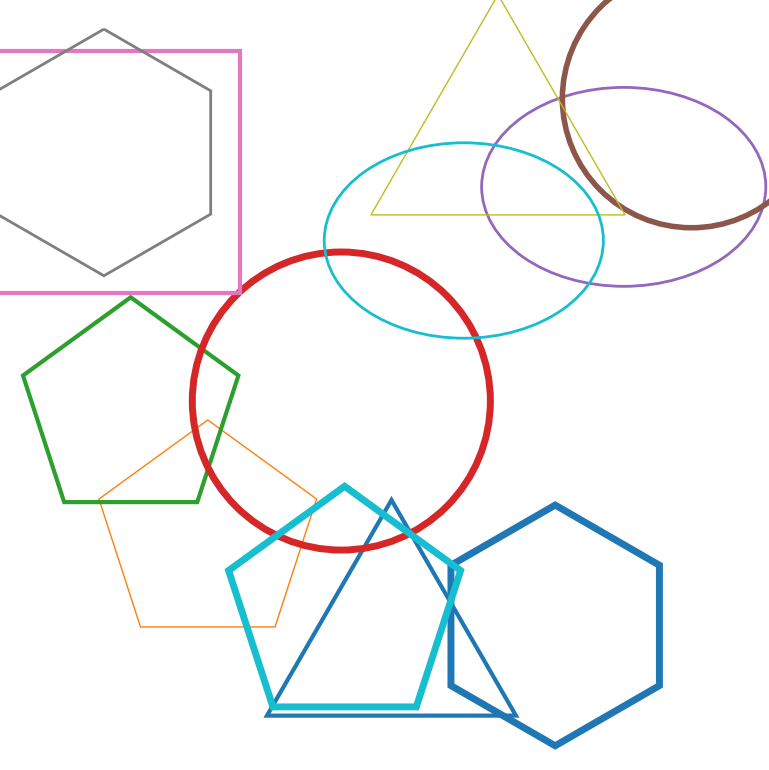[{"shape": "triangle", "thickness": 1.5, "radius": 0.93, "center": [0.508, 0.164]}, {"shape": "hexagon", "thickness": 2.5, "radius": 0.78, "center": [0.721, 0.188]}, {"shape": "pentagon", "thickness": 0.5, "radius": 0.74, "center": [0.27, 0.306]}, {"shape": "pentagon", "thickness": 1.5, "radius": 0.74, "center": [0.17, 0.467]}, {"shape": "circle", "thickness": 2.5, "radius": 0.97, "center": [0.443, 0.479]}, {"shape": "oval", "thickness": 1, "radius": 0.92, "center": [0.81, 0.757]}, {"shape": "circle", "thickness": 2, "radius": 0.84, "center": [0.898, 0.872]}, {"shape": "square", "thickness": 1.5, "radius": 0.78, "center": [0.154, 0.776]}, {"shape": "hexagon", "thickness": 1, "radius": 0.8, "center": [0.135, 0.802]}, {"shape": "triangle", "thickness": 0.5, "radius": 0.95, "center": [0.647, 0.816]}, {"shape": "oval", "thickness": 1, "radius": 0.91, "center": [0.602, 0.688]}, {"shape": "pentagon", "thickness": 2.5, "radius": 0.79, "center": [0.448, 0.21]}]